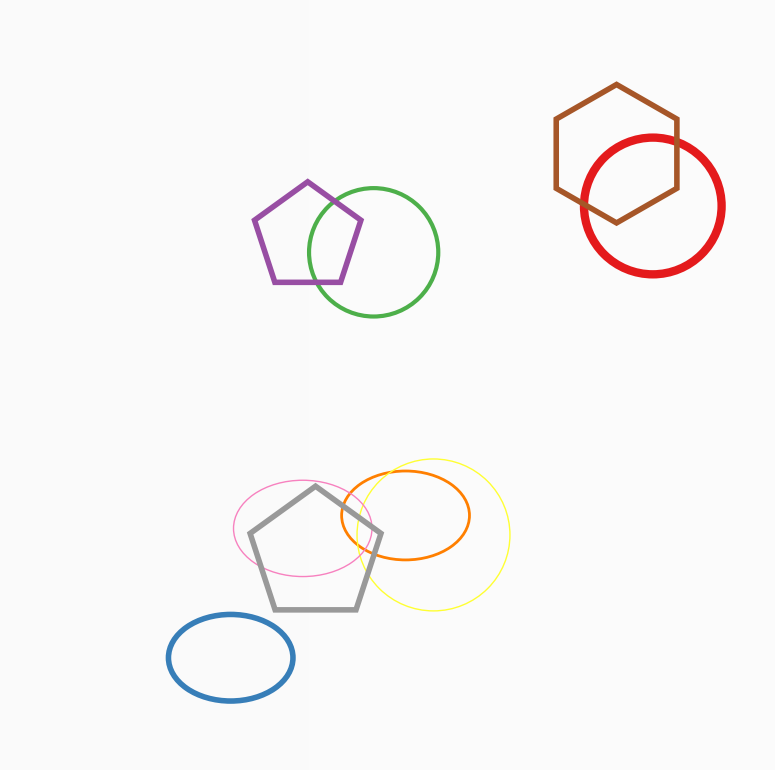[{"shape": "circle", "thickness": 3, "radius": 0.44, "center": [0.842, 0.733]}, {"shape": "oval", "thickness": 2, "radius": 0.4, "center": [0.298, 0.146]}, {"shape": "circle", "thickness": 1.5, "radius": 0.42, "center": [0.482, 0.672]}, {"shape": "pentagon", "thickness": 2, "radius": 0.36, "center": [0.397, 0.692]}, {"shape": "oval", "thickness": 1, "radius": 0.41, "center": [0.523, 0.331]}, {"shape": "circle", "thickness": 0.5, "radius": 0.49, "center": [0.559, 0.305]}, {"shape": "hexagon", "thickness": 2, "radius": 0.45, "center": [0.796, 0.8]}, {"shape": "oval", "thickness": 0.5, "radius": 0.45, "center": [0.391, 0.314]}, {"shape": "pentagon", "thickness": 2, "radius": 0.44, "center": [0.407, 0.28]}]